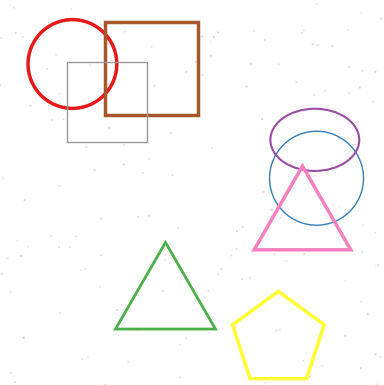[{"shape": "circle", "thickness": 2.5, "radius": 0.58, "center": [0.188, 0.834]}, {"shape": "circle", "thickness": 1, "radius": 0.61, "center": [0.822, 0.537]}, {"shape": "triangle", "thickness": 2, "radius": 0.75, "center": [0.43, 0.22]}, {"shape": "oval", "thickness": 1.5, "radius": 0.58, "center": [0.818, 0.637]}, {"shape": "pentagon", "thickness": 2.5, "radius": 0.63, "center": [0.723, 0.118]}, {"shape": "square", "thickness": 2.5, "radius": 0.61, "center": [0.394, 0.822]}, {"shape": "triangle", "thickness": 2.5, "radius": 0.72, "center": [0.786, 0.424]}, {"shape": "square", "thickness": 1, "radius": 0.52, "center": [0.277, 0.735]}]